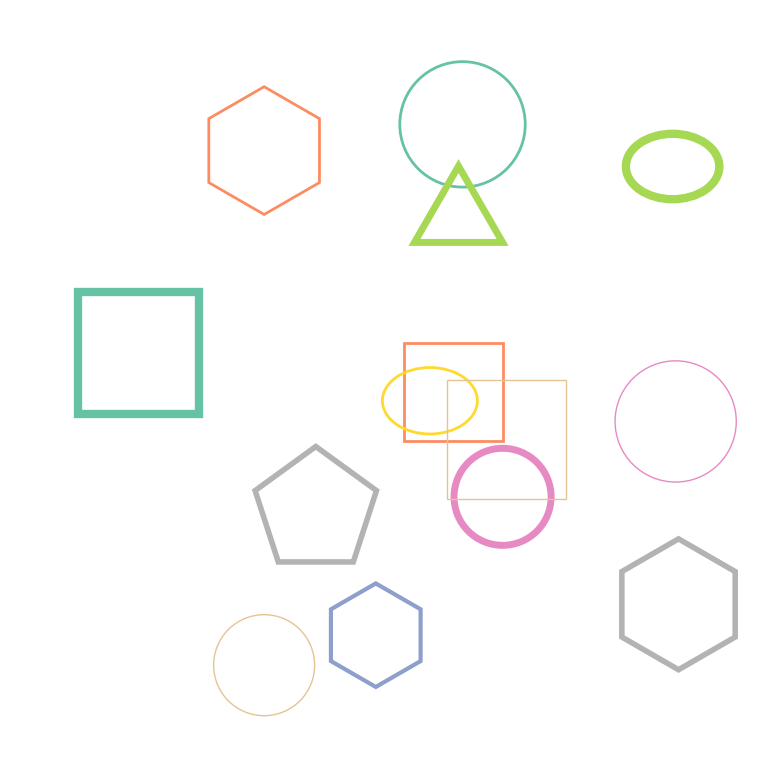[{"shape": "square", "thickness": 3, "radius": 0.4, "center": [0.18, 0.542]}, {"shape": "circle", "thickness": 1, "radius": 0.41, "center": [0.601, 0.838]}, {"shape": "square", "thickness": 1, "radius": 0.32, "center": [0.589, 0.491]}, {"shape": "hexagon", "thickness": 1, "radius": 0.41, "center": [0.343, 0.804]}, {"shape": "hexagon", "thickness": 1.5, "radius": 0.34, "center": [0.488, 0.175]}, {"shape": "circle", "thickness": 2.5, "radius": 0.32, "center": [0.653, 0.355]}, {"shape": "circle", "thickness": 0.5, "radius": 0.39, "center": [0.877, 0.453]}, {"shape": "triangle", "thickness": 2.5, "radius": 0.33, "center": [0.596, 0.718]}, {"shape": "oval", "thickness": 3, "radius": 0.3, "center": [0.874, 0.784]}, {"shape": "oval", "thickness": 1, "radius": 0.31, "center": [0.558, 0.48]}, {"shape": "square", "thickness": 0.5, "radius": 0.39, "center": [0.658, 0.429]}, {"shape": "circle", "thickness": 0.5, "radius": 0.33, "center": [0.343, 0.136]}, {"shape": "pentagon", "thickness": 2, "radius": 0.41, "center": [0.41, 0.337]}, {"shape": "hexagon", "thickness": 2, "radius": 0.42, "center": [0.881, 0.215]}]